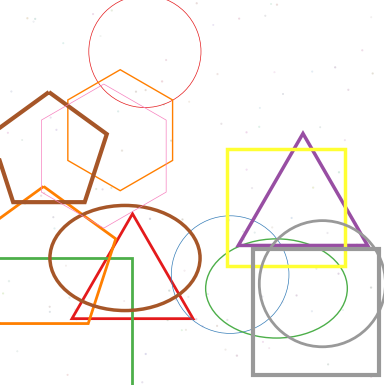[{"shape": "triangle", "thickness": 2, "radius": 0.91, "center": [0.344, 0.263]}, {"shape": "circle", "thickness": 0.5, "radius": 0.73, "center": [0.376, 0.866]}, {"shape": "circle", "thickness": 0.5, "radius": 0.76, "center": [0.598, 0.287]}, {"shape": "oval", "thickness": 1, "radius": 0.92, "center": [0.718, 0.251]}, {"shape": "square", "thickness": 2, "radius": 0.94, "center": [0.155, 0.141]}, {"shape": "triangle", "thickness": 2.5, "radius": 0.97, "center": [0.787, 0.459]}, {"shape": "hexagon", "thickness": 1, "radius": 0.79, "center": [0.312, 0.662]}, {"shape": "pentagon", "thickness": 2, "radius": 0.98, "center": [0.113, 0.319]}, {"shape": "square", "thickness": 2.5, "radius": 0.76, "center": [0.743, 0.461]}, {"shape": "pentagon", "thickness": 3, "radius": 0.79, "center": [0.127, 0.603]}, {"shape": "oval", "thickness": 2.5, "radius": 0.98, "center": [0.325, 0.33]}, {"shape": "hexagon", "thickness": 0.5, "radius": 0.94, "center": [0.27, 0.595]}, {"shape": "square", "thickness": 3, "radius": 0.82, "center": [0.821, 0.19]}, {"shape": "circle", "thickness": 2, "radius": 0.82, "center": [0.837, 0.263]}]